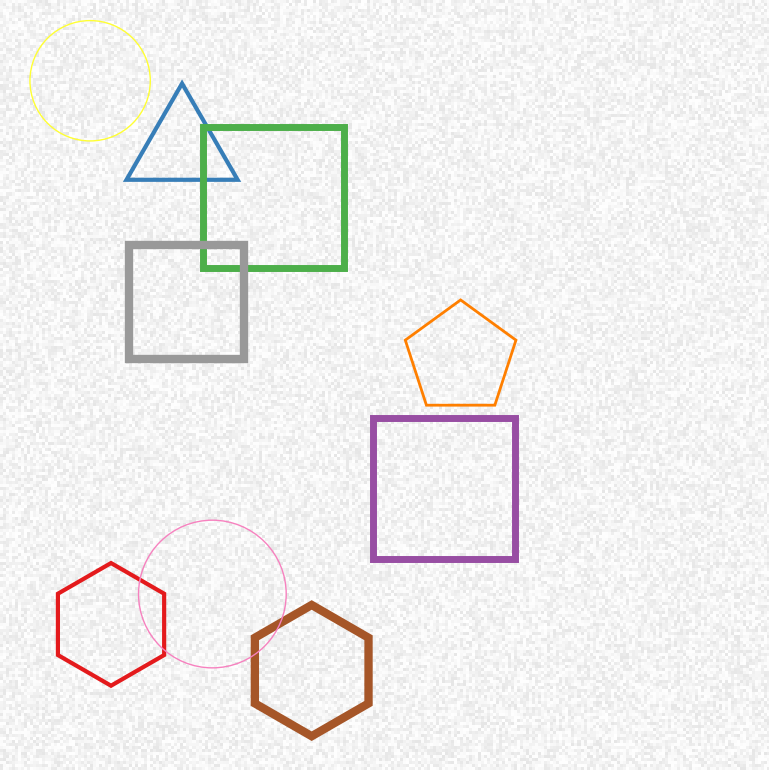[{"shape": "hexagon", "thickness": 1.5, "radius": 0.4, "center": [0.144, 0.189]}, {"shape": "triangle", "thickness": 1.5, "radius": 0.42, "center": [0.236, 0.808]}, {"shape": "square", "thickness": 2.5, "radius": 0.46, "center": [0.355, 0.743]}, {"shape": "square", "thickness": 2.5, "radius": 0.46, "center": [0.577, 0.365]}, {"shape": "pentagon", "thickness": 1, "radius": 0.38, "center": [0.598, 0.535]}, {"shape": "circle", "thickness": 0.5, "radius": 0.39, "center": [0.117, 0.895]}, {"shape": "hexagon", "thickness": 3, "radius": 0.43, "center": [0.405, 0.129]}, {"shape": "circle", "thickness": 0.5, "radius": 0.48, "center": [0.276, 0.229]}, {"shape": "square", "thickness": 3, "radius": 0.37, "center": [0.242, 0.608]}]